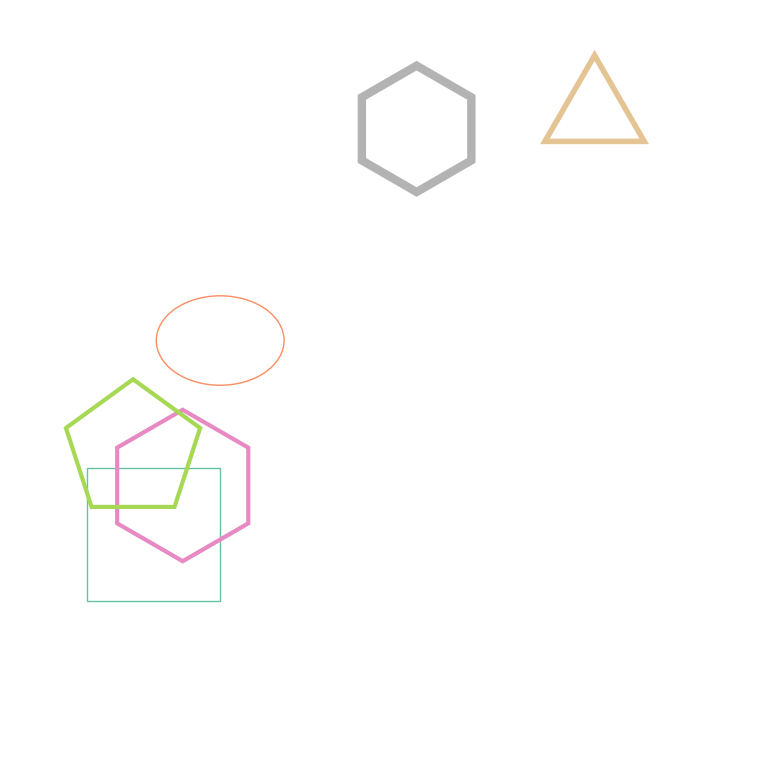[{"shape": "square", "thickness": 0.5, "radius": 0.43, "center": [0.199, 0.305]}, {"shape": "oval", "thickness": 0.5, "radius": 0.41, "center": [0.286, 0.558]}, {"shape": "hexagon", "thickness": 1.5, "radius": 0.49, "center": [0.237, 0.369]}, {"shape": "pentagon", "thickness": 1.5, "radius": 0.46, "center": [0.173, 0.416]}, {"shape": "triangle", "thickness": 2, "radius": 0.37, "center": [0.772, 0.854]}, {"shape": "hexagon", "thickness": 3, "radius": 0.41, "center": [0.541, 0.833]}]